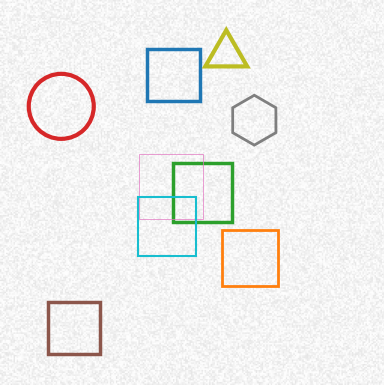[{"shape": "square", "thickness": 2.5, "radius": 0.34, "center": [0.451, 0.806]}, {"shape": "square", "thickness": 2, "radius": 0.37, "center": [0.649, 0.33]}, {"shape": "square", "thickness": 2.5, "radius": 0.38, "center": [0.526, 0.501]}, {"shape": "circle", "thickness": 3, "radius": 0.42, "center": [0.159, 0.724]}, {"shape": "square", "thickness": 2.5, "radius": 0.34, "center": [0.192, 0.148]}, {"shape": "square", "thickness": 0.5, "radius": 0.42, "center": [0.444, 0.515]}, {"shape": "hexagon", "thickness": 2, "radius": 0.32, "center": [0.661, 0.688]}, {"shape": "triangle", "thickness": 3, "radius": 0.31, "center": [0.588, 0.859]}, {"shape": "square", "thickness": 1.5, "radius": 0.38, "center": [0.434, 0.411]}]